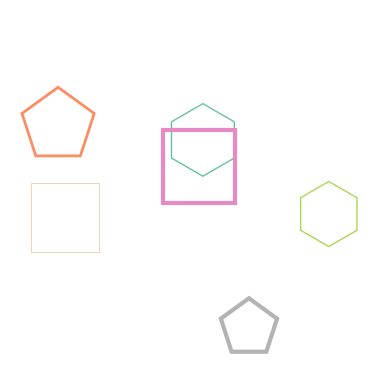[{"shape": "hexagon", "thickness": 1, "radius": 0.47, "center": [0.527, 0.637]}, {"shape": "pentagon", "thickness": 2, "radius": 0.49, "center": [0.151, 0.675]}, {"shape": "square", "thickness": 3, "radius": 0.47, "center": [0.517, 0.567]}, {"shape": "hexagon", "thickness": 1, "radius": 0.42, "center": [0.854, 0.444]}, {"shape": "square", "thickness": 0.5, "radius": 0.45, "center": [0.168, 0.436]}, {"shape": "pentagon", "thickness": 3, "radius": 0.38, "center": [0.647, 0.149]}]